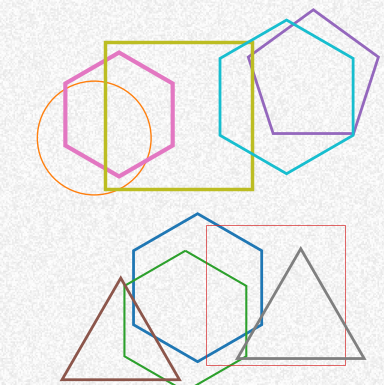[{"shape": "hexagon", "thickness": 2, "radius": 0.96, "center": [0.513, 0.253]}, {"shape": "circle", "thickness": 1, "radius": 0.74, "center": [0.245, 0.641]}, {"shape": "hexagon", "thickness": 1.5, "radius": 0.91, "center": [0.481, 0.166]}, {"shape": "square", "thickness": 0.5, "radius": 0.91, "center": [0.716, 0.235]}, {"shape": "pentagon", "thickness": 2, "radius": 0.89, "center": [0.814, 0.797]}, {"shape": "triangle", "thickness": 2, "radius": 0.88, "center": [0.314, 0.102]}, {"shape": "hexagon", "thickness": 3, "radius": 0.8, "center": [0.309, 0.703]}, {"shape": "triangle", "thickness": 2, "radius": 0.95, "center": [0.781, 0.164]}, {"shape": "square", "thickness": 2.5, "radius": 0.95, "center": [0.464, 0.7]}, {"shape": "hexagon", "thickness": 2, "radius": 1.0, "center": [0.744, 0.748]}]